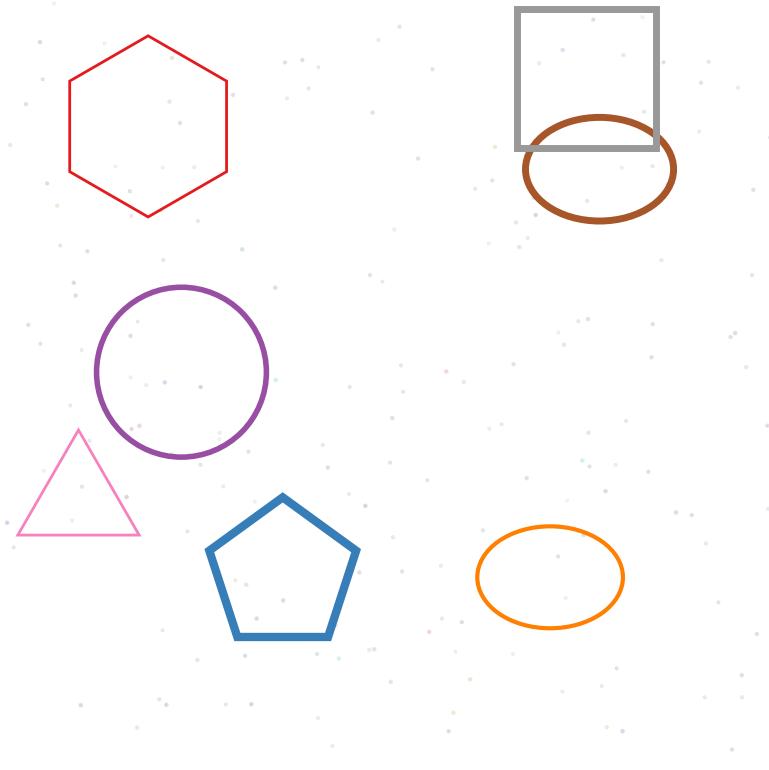[{"shape": "hexagon", "thickness": 1, "radius": 0.59, "center": [0.192, 0.836]}, {"shape": "pentagon", "thickness": 3, "radius": 0.5, "center": [0.367, 0.254]}, {"shape": "circle", "thickness": 2, "radius": 0.55, "center": [0.236, 0.517]}, {"shape": "oval", "thickness": 1.5, "radius": 0.47, "center": [0.714, 0.25]}, {"shape": "oval", "thickness": 2.5, "radius": 0.48, "center": [0.779, 0.78]}, {"shape": "triangle", "thickness": 1, "radius": 0.45, "center": [0.102, 0.351]}, {"shape": "square", "thickness": 2.5, "radius": 0.45, "center": [0.762, 0.898]}]